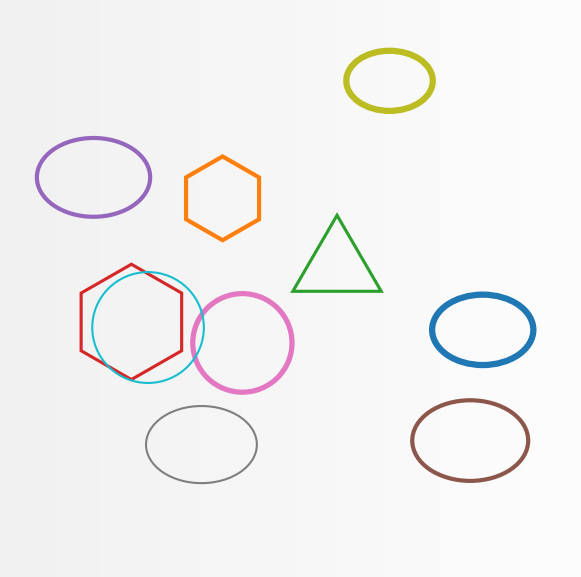[{"shape": "oval", "thickness": 3, "radius": 0.44, "center": [0.831, 0.428]}, {"shape": "hexagon", "thickness": 2, "radius": 0.36, "center": [0.383, 0.656]}, {"shape": "triangle", "thickness": 1.5, "radius": 0.44, "center": [0.58, 0.539]}, {"shape": "hexagon", "thickness": 1.5, "radius": 0.5, "center": [0.226, 0.442]}, {"shape": "oval", "thickness": 2, "radius": 0.49, "center": [0.161, 0.692]}, {"shape": "oval", "thickness": 2, "radius": 0.5, "center": [0.809, 0.236]}, {"shape": "circle", "thickness": 2.5, "radius": 0.43, "center": [0.417, 0.405]}, {"shape": "oval", "thickness": 1, "radius": 0.48, "center": [0.347, 0.229]}, {"shape": "oval", "thickness": 3, "radius": 0.37, "center": [0.67, 0.859]}, {"shape": "circle", "thickness": 1, "radius": 0.48, "center": [0.255, 0.432]}]